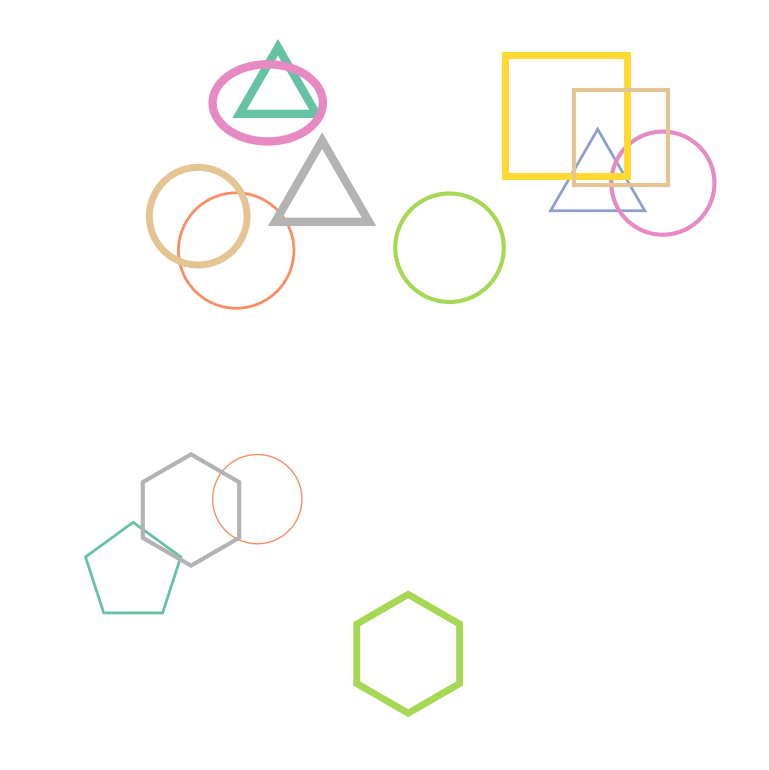[{"shape": "triangle", "thickness": 3, "radius": 0.29, "center": [0.361, 0.881]}, {"shape": "pentagon", "thickness": 1, "radius": 0.33, "center": [0.173, 0.257]}, {"shape": "circle", "thickness": 1, "radius": 0.37, "center": [0.307, 0.675]}, {"shape": "circle", "thickness": 0.5, "radius": 0.29, "center": [0.334, 0.352]}, {"shape": "triangle", "thickness": 1, "radius": 0.35, "center": [0.776, 0.762]}, {"shape": "oval", "thickness": 3, "radius": 0.36, "center": [0.348, 0.866]}, {"shape": "circle", "thickness": 1.5, "radius": 0.33, "center": [0.861, 0.762]}, {"shape": "circle", "thickness": 1.5, "radius": 0.35, "center": [0.584, 0.678]}, {"shape": "hexagon", "thickness": 2.5, "radius": 0.39, "center": [0.53, 0.151]}, {"shape": "square", "thickness": 2.5, "radius": 0.39, "center": [0.735, 0.85]}, {"shape": "circle", "thickness": 2.5, "radius": 0.32, "center": [0.257, 0.719]}, {"shape": "square", "thickness": 1.5, "radius": 0.31, "center": [0.807, 0.822]}, {"shape": "hexagon", "thickness": 1.5, "radius": 0.36, "center": [0.248, 0.338]}, {"shape": "triangle", "thickness": 3, "radius": 0.35, "center": [0.418, 0.747]}]